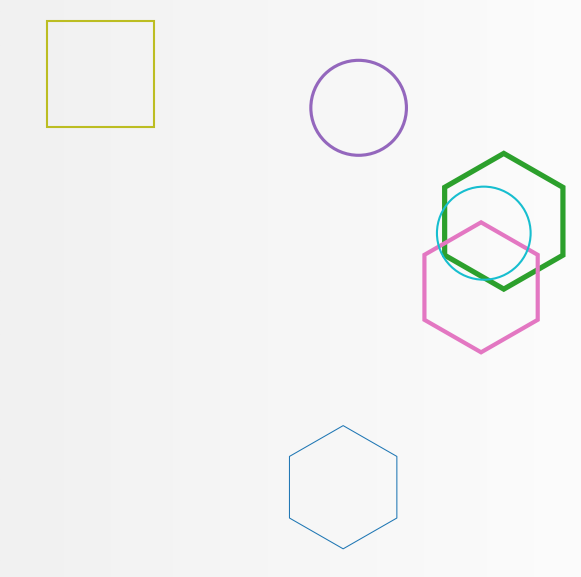[{"shape": "hexagon", "thickness": 0.5, "radius": 0.53, "center": [0.59, 0.155]}, {"shape": "hexagon", "thickness": 2.5, "radius": 0.59, "center": [0.867, 0.616]}, {"shape": "circle", "thickness": 1.5, "radius": 0.41, "center": [0.617, 0.812]}, {"shape": "hexagon", "thickness": 2, "radius": 0.56, "center": [0.828, 0.502]}, {"shape": "square", "thickness": 1, "radius": 0.46, "center": [0.172, 0.871]}, {"shape": "circle", "thickness": 1, "radius": 0.4, "center": [0.832, 0.595]}]